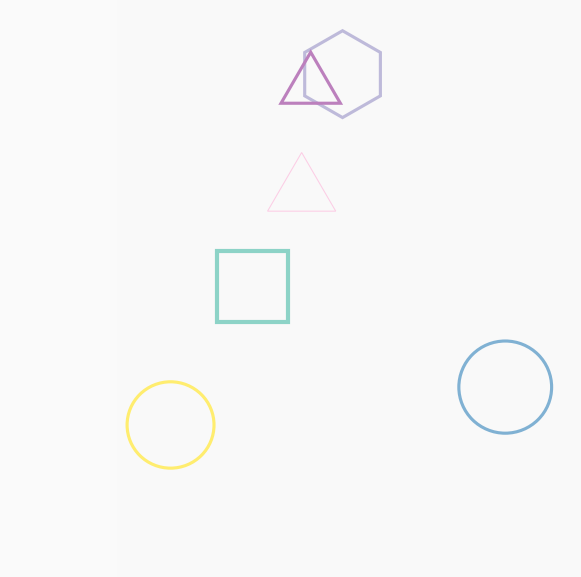[{"shape": "square", "thickness": 2, "radius": 0.31, "center": [0.434, 0.503]}, {"shape": "hexagon", "thickness": 1.5, "radius": 0.38, "center": [0.589, 0.871]}, {"shape": "circle", "thickness": 1.5, "radius": 0.4, "center": [0.869, 0.329]}, {"shape": "triangle", "thickness": 0.5, "radius": 0.34, "center": [0.519, 0.667]}, {"shape": "triangle", "thickness": 1.5, "radius": 0.29, "center": [0.535, 0.85]}, {"shape": "circle", "thickness": 1.5, "radius": 0.37, "center": [0.293, 0.263]}]